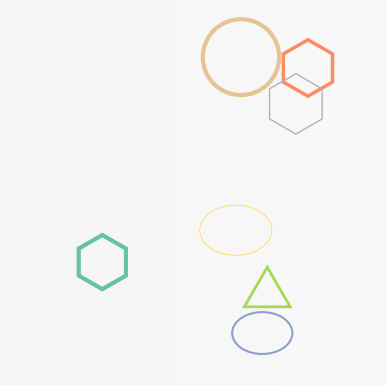[{"shape": "hexagon", "thickness": 3, "radius": 0.35, "center": [0.264, 0.319]}, {"shape": "hexagon", "thickness": 2.5, "radius": 0.37, "center": [0.795, 0.823]}, {"shape": "oval", "thickness": 1.5, "radius": 0.39, "center": [0.677, 0.135]}, {"shape": "triangle", "thickness": 2, "radius": 0.34, "center": [0.69, 0.237]}, {"shape": "oval", "thickness": 0.5, "radius": 0.47, "center": [0.609, 0.402]}, {"shape": "circle", "thickness": 3, "radius": 0.49, "center": [0.622, 0.852]}, {"shape": "hexagon", "thickness": 1, "radius": 0.39, "center": [0.763, 0.73]}]